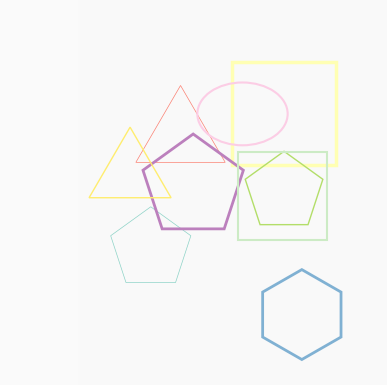[{"shape": "pentagon", "thickness": 0.5, "radius": 0.54, "center": [0.389, 0.354]}, {"shape": "square", "thickness": 2.5, "radius": 0.67, "center": [0.732, 0.705]}, {"shape": "triangle", "thickness": 0.5, "radius": 0.67, "center": [0.466, 0.645]}, {"shape": "hexagon", "thickness": 2, "radius": 0.58, "center": [0.779, 0.183]}, {"shape": "pentagon", "thickness": 1, "radius": 0.53, "center": [0.733, 0.502]}, {"shape": "oval", "thickness": 1.5, "radius": 0.58, "center": [0.626, 0.704]}, {"shape": "pentagon", "thickness": 2, "radius": 0.68, "center": [0.499, 0.516]}, {"shape": "square", "thickness": 1.5, "radius": 0.57, "center": [0.729, 0.491]}, {"shape": "triangle", "thickness": 1, "radius": 0.61, "center": [0.336, 0.548]}]